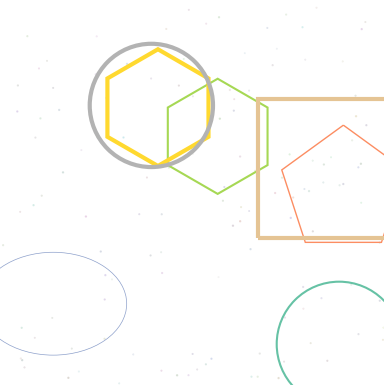[{"shape": "circle", "thickness": 1.5, "radius": 0.81, "center": [0.881, 0.106]}, {"shape": "pentagon", "thickness": 1, "radius": 0.84, "center": [0.892, 0.507]}, {"shape": "oval", "thickness": 0.5, "radius": 0.95, "center": [0.138, 0.211]}, {"shape": "hexagon", "thickness": 1.5, "radius": 0.75, "center": [0.565, 0.646]}, {"shape": "hexagon", "thickness": 3, "radius": 0.76, "center": [0.41, 0.72]}, {"shape": "square", "thickness": 3, "radius": 0.9, "center": [0.85, 0.563]}, {"shape": "circle", "thickness": 3, "radius": 0.8, "center": [0.393, 0.726]}]